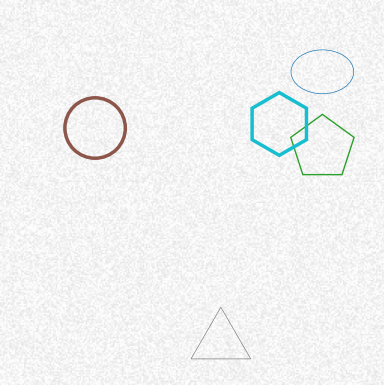[{"shape": "oval", "thickness": 0.5, "radius": 0.41, "center": [0.837, 0.813]}, {"shape": "pentagon", "thickness": 1, "radius": 0.43, "center": [0.837, 0.616]}, {"shape": "circle", "thickness": 2.5, "radius": 0.39, "center": [0.247, 0.667]}, {"shape": "triangle", "thickness": 0.5, "radius": 0.45, "center": [0.574, 0.113]}, {"shape": "hexagon", "thickness": 2.5, "radius": 0.41, "center": [0.725, 0.678]}]